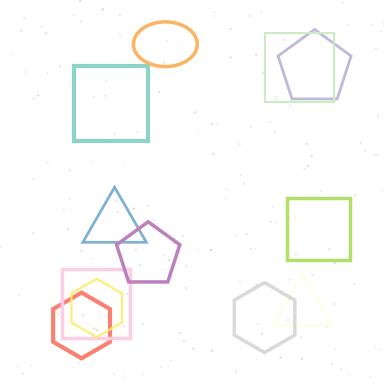[{"shape": "square", "thickness": 3, "radius": 0.49, "center": [0.288, 0.731]}, {"shape": "triangle", "thickness": 0.5, "radius": 0.44, "center": [0.786, 0.2]}, {"shape": "pentagon", "thickness": 2, "radius": 0.5, "center": [0.817, 0.824]}, {"shape": "hexagon", "thickness": 3, "radius": 0.43, "center": [0.212, 0.155]}, {"shape": "triangle", "thickness": 2, "radius": 0.48, "center": [0.298, 0.418]}, {"shape": "oval", "thickness": 2.5, "radius": 0.41, "center": [0.429, 0.885]}, {"shape": "square", "thickness": 2.5, "radius": 0.41, "center": [0.827, 0.405]}, {"shape": "square", "thickness": 2.5, "radius": 0.44, "center": [0.249, 0.212]}, {"shape": "hexagon", "thickness": 2.5, "radius": 0.45, "center": [0.687, 0.175]}, {"shape": "pentagon", "thickness": 2.5, "radius": 0.43, "center": [0.385, 0.338]}, {"shape": "square", "thickness": 1.5, "radius": 0.44, "center": [0.778, 0.824]}, {"shape": "hexagon", "thickness": 1.5, "radius": 0.38, "center": [0.251, 0.2]}]